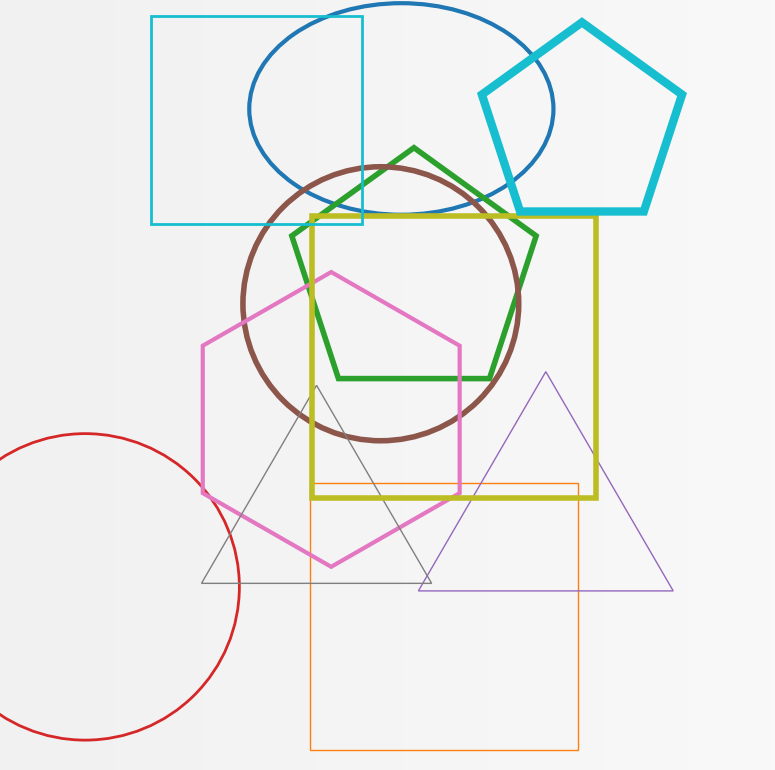[{"shape": "oval", "thickness": 1.5, "radius": 0.98, "center": [0.518, 0.858]}, {"shape": "square", "thickness": 0.5, "radius": 0.87, "center": [0.573, 0.199]}, {"shape": "pentagon", "thickness": 2, "radius": 0.83, "center": [0.534, 0.642]}, {"shape": "circle", "thickness": 1, "radius": 1.0, "center": [0.11, 0.238]}, {"shape": "triangle", "thickness": 0.5, "radius": 0.95, "center": [0.704, 0.328]}, {"shape": "circle", "thickness": 2, "radius": 0.89, "center": [0.491, 0.606]}, {"shape": "hexagon", "thickness": 1.5, "radius": 0.96, "center": [0.427, 0.455]}, {"shape": "triangle", "thickness": 0.5, "radius": 0.86, "center": [0.408, 0.328]}, {"shape": "square", "thickness": 2, "radius": 0.92, "center": [0.586, 0.536]}, {"shape": "square", "thickness": 1, "radius": 0.68, "center": [0.331, 0.844]}, {"shape": "pentagon", "thickness": 3, "radius": 0.68, "center": [0.751, 0.835]}]